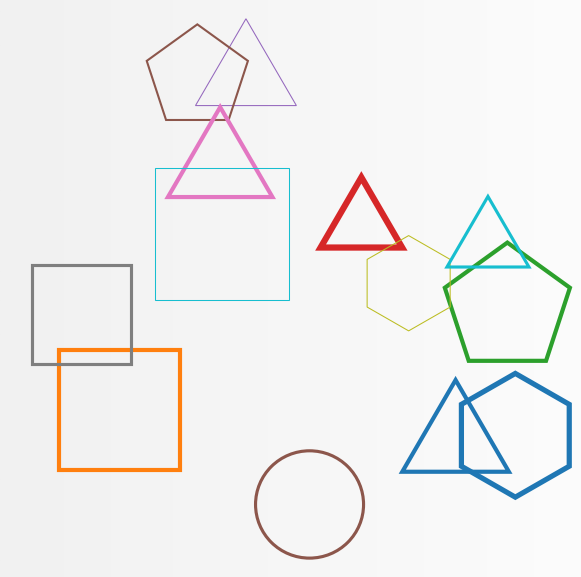[{"shape": "triangle", "thickness": 2, "radius": 0.53, "center": [0.784, 0.235]}, {"shape": "hexagon", "thickness": 2.5, "radius": 0.54, "center": [0.887, 0.245]}, {"shape": "square", "thickness": 2, "radius": 0.52, "center": [0.205, 0.289]}, {"shape": "pentagon", "thickness": 2, "radius": 0.57, "center": [0.873, 0.466]}, {"shape": "triangle", "thickness": 3, "radius": 0.41, "center": [0.622, 0.611]}, {"shape": "triangle", "thickness": 0.5, "radius": 0.5, "center": [0.423, 0.866]}, {"shape": "pentagon", "thickness": 1, "radius": 0.46, "center": [0.339, 0.865]}, {"shape": "circle", "thickness": 1.5, "radius": 0.46, "center": [0.533, 0.126]}, {"shape": "triangle", "thickness": 2, "radius": 0.52, "center": [0.379, 0.71]}, {"shape": "square", "thickness": 1.5, "radius": 0.43, "center": [0.14, 0.454]}, {"shape": "hexagon", "thickness": 0.5, "radius": 0.41, "center": [0.703, 0.509]}, {"shape": "square", "thickness": 0.5, "radius": 0.58, "center": [0.382, 0.594]}, {"shape": "triangle", "thickness": 1.5, "radius": 0.41, "center": [0.839, 0.578]}]